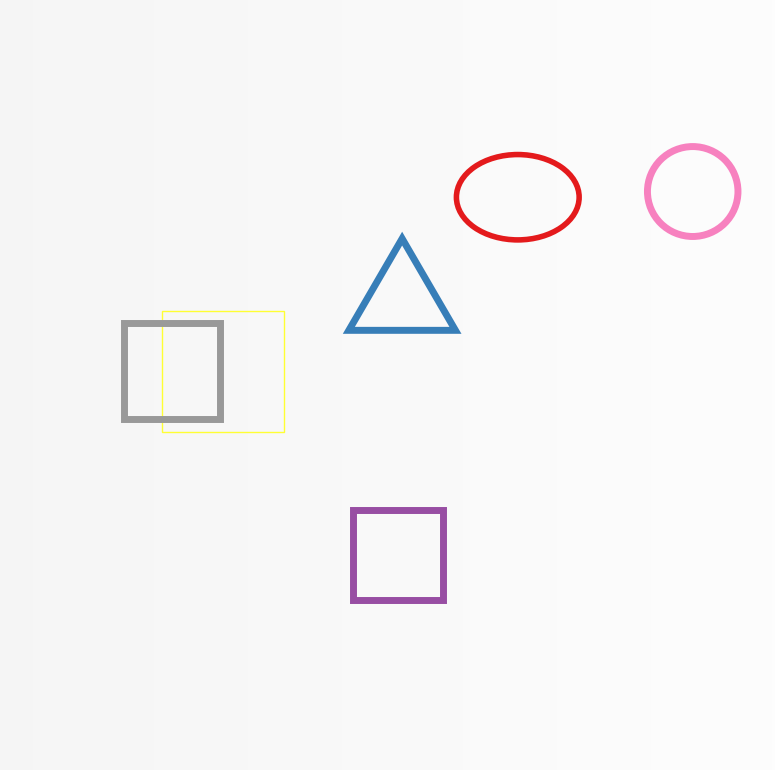[{"shape": "oval", "thickness": 2, "radius": 0.4, "center": [0.668, 0.744]}, {"shape": "triangle", "thickness": 2.5, "radius": 0.4, "center": [0.519, 0.611]}, {"shape": "square", "thickness": 2.5, "radius": 0.29, "center": [0.514, 0.279]}, {"shape": "square", "thickness": 0.5, "radius": 0.39, "center": [0.288, 0.518]}, {"shape": "circle", "thickness": 2.5, "radius": 0.29, "center": [0.894, 0.751]}, {"shape": "square", "thickness": 2.5, "radius": 0.31, "center": [0.221, 0.518]}]